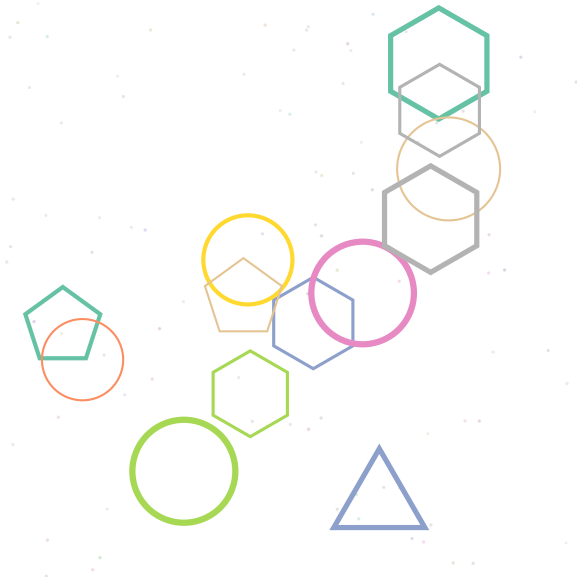[{"shape": "pentagon", "thickness": 2, "radius": 0.34, "center": [0.109, 0.434]}, {"shape": "hexagon", "thickness": 2.5, "radius": 0.48, "center": [0.76, 0.889]}, {"shape": "circle", "thickness": 1, "radius": 0.35, "center": [0.143, 0.376]}, {"shape": "hexagon", "thickness": 1.5, "radius": 0.4, "center": [0.543, 0.44]}, {"shape": "triangle", "thickness": 2.5, "radius": 0.46, "center": [0.657, 0.131]}, {"shape": "circle", "thickness": 3, "radius": 0.44, "center": [0.628, 0.492]}, {"shape": "circle", "thickness": 3, "radius": 0.45, "center": [0.318, 0.183]}, {"shape": "hexagon", "thickness": 1.5, "radius": 0.37, "center": [0.433, 0.317]}, {"shape": "circle", "thickness": 2, "radius": 0.39, "center": [0.429, 0.549]}, {"shape": "pentagon", "thickness": 1, "radius": 0.35, "center": [0.421, 0.482]}, {"shape": "circle", "thickness": 1, "radius": 0.45, "center": [0.777, 0.707]}, {"shape": "hexagon", "thickness": 2.5, "radius": 0.46, "center": [0.746, 0.62]}, {"shape": "hexagon", "thickness": 1.5, "radius": 0.4, "center": [0.761, 0.808]}]